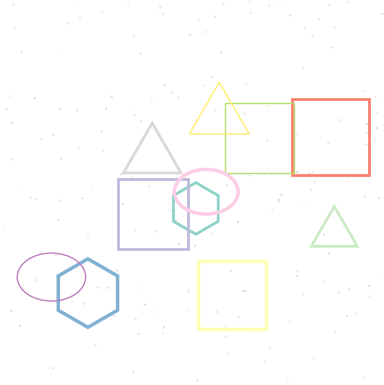[{"shape": "hexagon", "thickness": 2, "radius": 0.34, "center": [0.509, 0.459]}, {"shape": "square", "thickness": 2.5, "radius": 0.44, "center": [0.604, 0.233]}, {"shape": "square", "thickness": 2, "radius": 0.46, "center": [0.397, 0.444]}, {"shape": "square", "thickness": 2, "radius": 0.5, "center": [0.859, 0.644]}, {"shape": "hexagon", "thickness": 2.5, "radius": 0.44, "center": [0.228, 0.239]}, {"shape": "square", "thickness": 1, "radius": 0.45, "center": [0.675, 0.642]}, {"shape": "oval", "thickness": 2.5, "radius": 0.41, "center": [0.536, 0.502]}, {"shape": "triangle", "thickness": 2, "radius": 0.43, "center": [0.395, 0.594]}, {"shape": "oval", "thickness": 1, "radius": 0.44, "center": [0.134, 0.28]}, {"shape": "triangle", "thickness": 2, "radius": 0.35, "center": [0.868, 0.395]}, {"shape": "triangle", "thickness": 1, "radius": 0.45, "center": [0.57, 0.697]}]